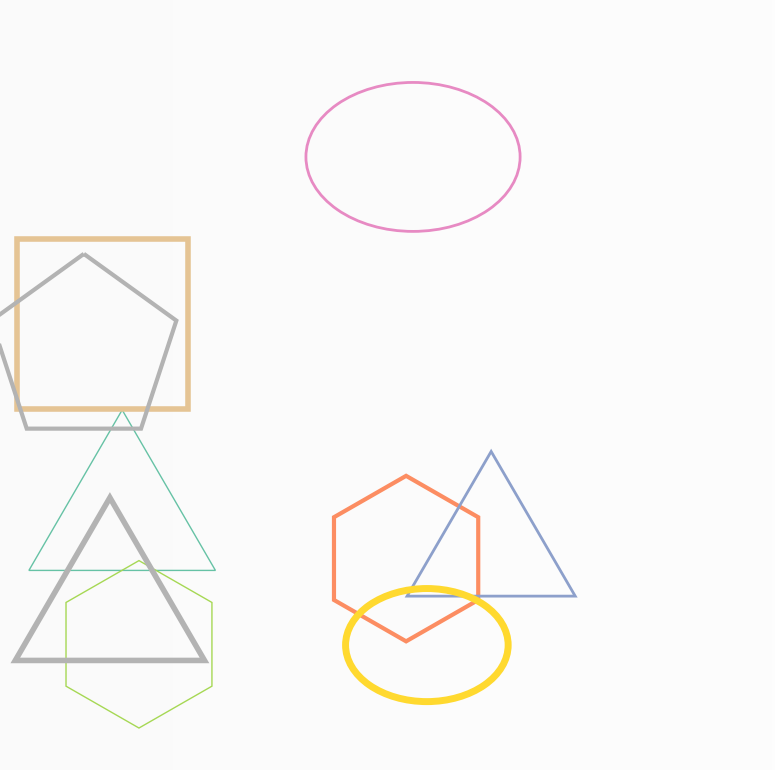[{"shape": "triangle", "thickness": 0.5, "radius": 0.69, "center": [0.158, 0.329]}, {"shape": "hexagon", "thickness": 1.5, "radius": 0.54, "center": [0.524, 0.275]}, {"shape": "triangle", "thickness": 1, "radius": 0.63, "center": [0.634, 0.288]}, {"shape": "oval", "thickness": 1, "radius": 0.69, "center": [0.533, 0.796]}, {"shape": "hexagon", "thickness": 0.5, "radius": 0.54, "center": [0.179, 0.163]}, {"shape": "oval", "thickness": 2.5, "radius": 0.52, "center": [0.551, 0.162]}, {"shape": "square", "thickness": 2, "radius": 0.55, "center": [0.132, 0.579]}, {"shape": "triangle", "thickness": 2, "radius": 0.7, "center": [0.142, 0.213]}, {"shape": "pentagon", "thickness": 1.5, "radius": 0.63, "center": [0.108, 0.545]}]